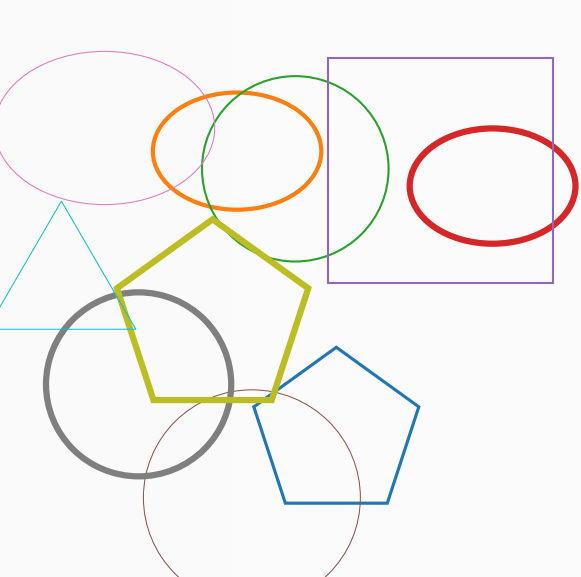[{"shape": "pentagon", "thickness": 1.5, "radius": 0.75, "center": [0.579, 0.249]}, {"shape": "oval", "thickness": 2, "radius": 0.72, "center": [0.408, 0.737]}, {"shape": "circle", "thickness": 1, "radius": 0.8, "center": [0.508, 0.707]}, {"shape": "oval", "thickness": 3, "radius": 0.71, "center": [0.847, 0.677]}, {"shape": "square", "thickness": 1, "radius": 0.97, "center": [0.758, 0.704]}, {"shape": "circle", "thickness": 0.5, "radius": 0.93, "center": [0.433, 0.137]}, {"shape": "oval", "thickness": 0.5, "radius": 0.95, "center": [0.18, 0.778]}, {"shape": "circle", "thickness": 3, "radius": 0.8, "center": [0.238, 0.334]}, {"shape": "pentagon", "thickness": 3, "radius": 0.87, "center": [0.366, 0.446]}, {"shape": "triangle", "thickness": 0.5, "radius": 0.74, "center": [0.106, 0.503]}]